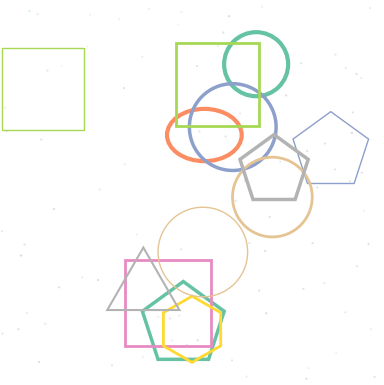[{"shape": "circle", "thickness": 3, "radius": 0.42, "center": [0.665, 0.833]}, {"shape": "pentagon", "thickness": 2.5, "radius": 0.56, "center": [0.476, 0.157]}, {"shape": "oval", "thickness": 3, "radius": 0.49, "center": [0.531, 0.649]}, {"shape": "pentagon", "thickness": 1, "radius": 0.52, "center": [0.859, 0.607]}, {"shape": "circle", "thickness": 2.5, "radius": 0.56, "center": [0.605, 0.67]}, {"shape": "square", "thickness": 2, "radius": 0.56, "center": [0.436, 0.214]}, {"shape": "square", "thickness": 1, "radius": 0.54, "center": [0.112, 0.768]}, {"shape": "square", "thickness": 2, "radius": 0.54, "center": [0.565, 0.78]}, {"shape": "hexagon", "thickness": 2, "radius": 0.43, "center": [0.499, 0.145]}, {"shape": "circle", "thickness": 1, "radius": 0.58, "center": [0.527, 0.345]}, {"shape": "circle", "thickness": 2, "radius": 0.52, "center": [0.707, 0.488]}, {"shape": "triangle", "thickness": 1.5, "radius": 0.54, "center": [0.372, 0.249]}, {"shape": "pentagon", "thickness": 2.5, "radius": 0.47, "center": [0.712, 0.557]}]